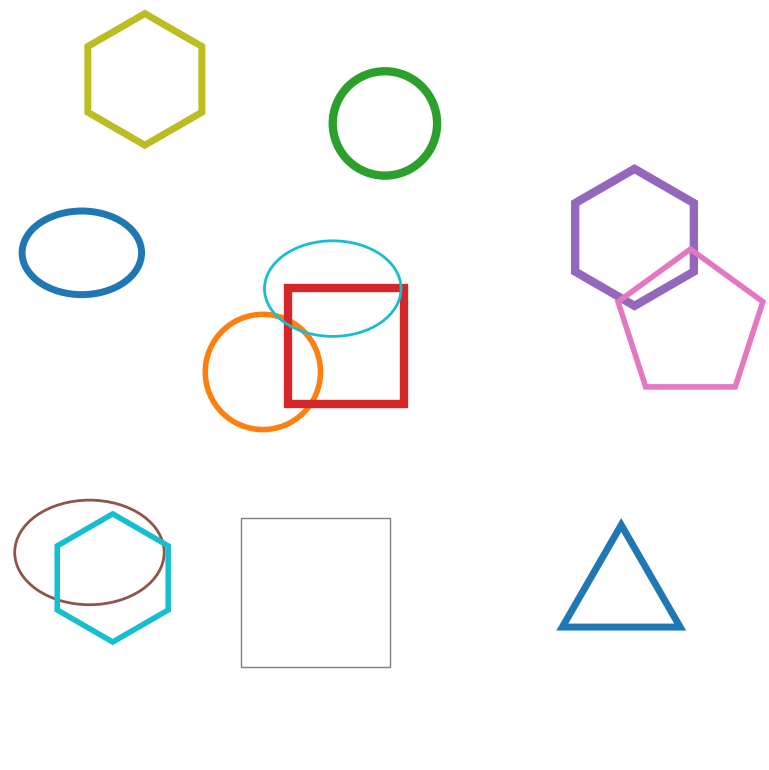[{"shape": "triangle", "thickness": 2.5, "radius": 0.44, "center": [0.807, 0.23]}, {"shape": "oval", "thickness": 2.5, "radius": 0.39, "center": [0.106, 0.672]}, {"shape": "circle", "thickness": 2, "radius": 0.37, "center": [0.341, 0.517]}, {"shape": "circle", "thickness": 3, "radius": 0.34, "center": [0.5, 0.84]}, {"shape": "square", "thickness": 3, "radius": 0.38, "center": [0.449, 0.55]}, {"shape": "hexagon", "thickness": 3, "radius": 0.44, "center": [0.824, 0.692]}, {"shape": "oval", "thickness": 1, "radius": 0.49, "center": [0.116, 0.283]}, {"shape": "pentagon", "thickness": 2, "radius": 0.49, "center": [0.897, 0.578]}, {"shape": "square", "thickness": 0.5, "radius": 0.48, "center": [0.41, 0.231]}, {"shape": "hexagon", "thickness": 2.5, "radius": 0.43, "center": [0.188, 0.897]}, {"shape": "hexagon", "thickness": 2, "radius": 0.42, "center": [0.146, 0.249]}, {"shape": "oval", "thickness": 1, "radius": 0.44, "center": [0.432, 0.625]}]